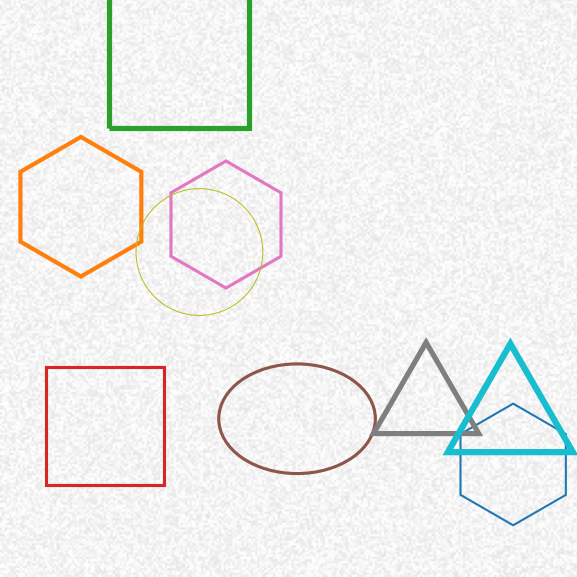[{"shape": "hexagon", "thickness": 1, "radius": 0.53, "center": [0.889, 0.195]}, {"shape": "hexagon", "thickness": 2, "radius": 0.6, "center": [0.14, 0.641]}, {"shape": "square", "thickness": 2.5, "radius": 0.6, "center": [0.31, 0.898]}, {"shape": "square", "thickness": 1.5, "radius": 0.51, "center": [0.182, 0.262]}, {"shape": "oval", "thickness": 1.5, "radius": 0.68, "center": [0.514, 0.274]}, {"shape": "hexagon", "thickness": 1.5, "radius": 0.55, "center": [0.391, 0.61]}, {"shape": "triangle", "thickness": 2.5, "radius": 0.53, "center": [0.738, 0.301]}, {"shape": "circle", "thickness": 0.5, "radius": 0.55, "center": [0.345, 0.563]}, {"shape": "triangle", "thickness": 3, "radius": 0.63, "center": [0.884, 0.279]}]